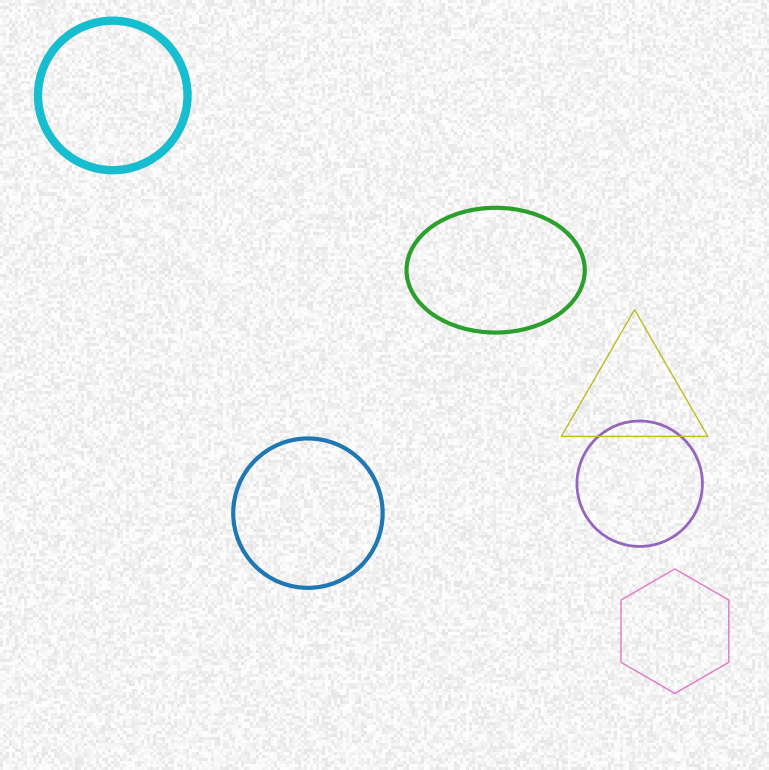[{"shape": "circle", "thickness": 1.5, "radius": 0.49, "center": [0.4, 0.334]}, {"shape": "oval", "thickness": 1.5, "radius": 0.58, "center": [0.644, 0.649]}, {"shape": "circle", "thickness": 1, "radius": 0.41, "center": [0.831, 0.372]}, {"shape": "hexagon", "thickness": 0.5, "radius": 0.4, "center": [0.876, 0.18]}, {"shape": "triangle", "thickness": 0.5, "radius": 0.55, "center": [0.824, 0.488]}, {"shape": "circle", "thickness": 3, "radius": 0.49, "center": [0.146, 0.876]}]